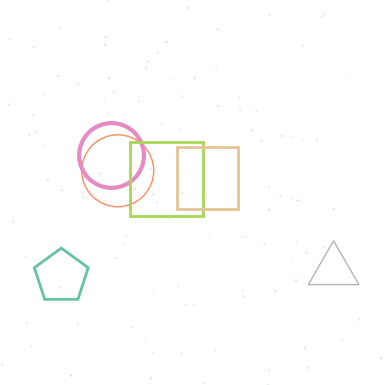[{"shape": "pentagon", "thickness": 2, "radius": 0.37, "center": [0.159, 0.282]}, {"shape": "circle", "thickness": 1, "radius": 0.47, "center": [0.306, 0.556]}, {"shape": "circle", "thickness": 3, "radius": 0.42, "center": [0.29, 0.596]}, {"shape": "square", "thickness": 2, "radius": 0.48, "center": [0.432, 0.535]}, {"shape": "square", "thickness": 2, "radius": 0.4, "center": [0.539, 0.537]}, {"shape": "triangle", "thickness": 1, "radius": 0.38, "center": [0.866, 0.299]}]